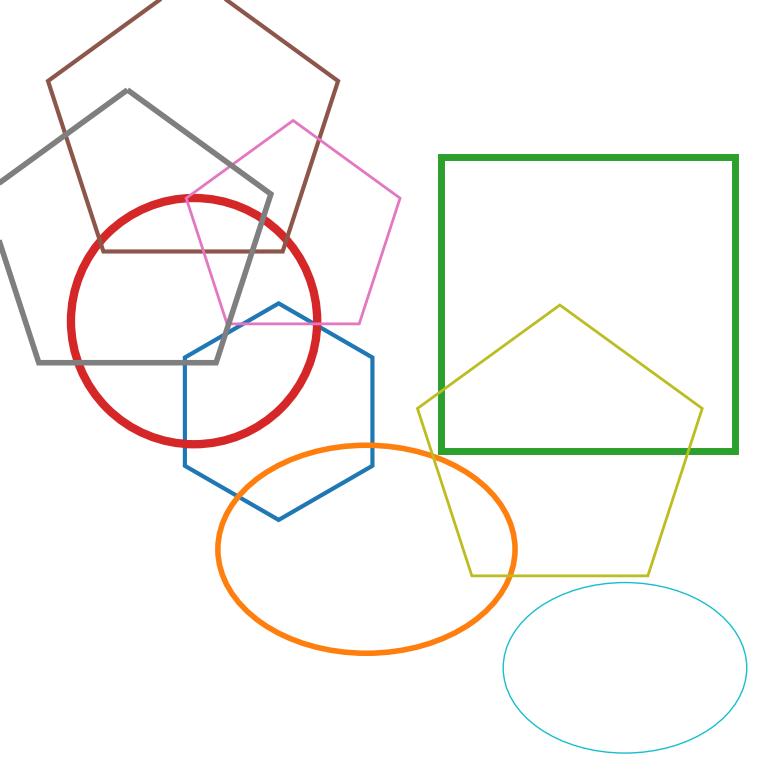[{"shape": "hexagon", "thickness": 1.5, "radius": 0.7, "center": [0.362, 0.465]}, {"shape": "oval", "thickness": 2, "radius": 0.96, "center": [0.476, 0.287]}, {"shape": "square", "thickness": 2.5, "radius": 0.95, "center": [0.764, 0.605]}, {"shape": "circle", "thickness": 3, "radius": 0.8, "center": [0.252, 0.583]}, {"shape": "pentagon", "thickness": 1.5, "radius": 0.99, "center": [0.251, 0.834]}, {"shape": "pentagon", "thickness": 1, "radius": 0.73, "center": [0.381, 0.698]}, {"shape": "pentagon", "thickness": 2, "radius": 0.98, "center": [0.165, 0.687]}, {"shape": "pentagon", "thickness": 1, "radius": 0.97, "center": [0.727, 0.409]}, {"shape": "oval", "thickness": 0.5, "radius": 0.79, "center": [0.812, 0.133]}]